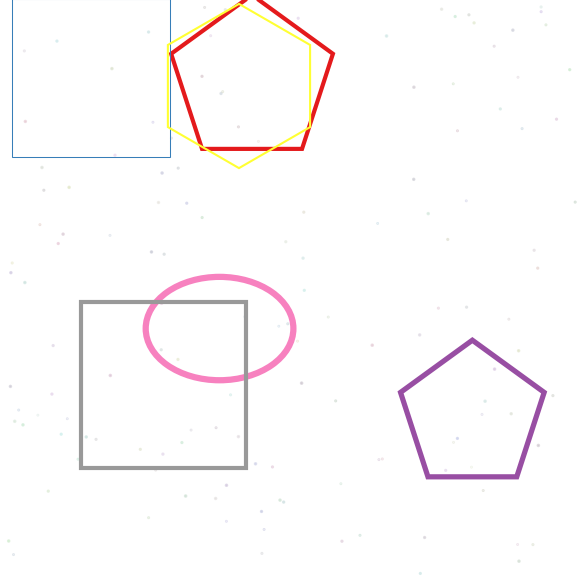[{"shape": "pentagon", "thickness": 2, "radius": 0.74, "center": [0.436, 0.86]}, {"shape": "square", "thickness": 0.5, "radius": 0.68, "center": [0.158, 0.863]}, {"shape": "pentagon", "thickness": 2.5, "radius": 0.65, "center": [0.818, 0.279]}, {"shape": "hexagon", "thickness": 1, "radius": 0.71, "center": [0.414, 0.85]}, {"shape": "oval", "thickness": 3, "radius": 0.64, "center": [0.38, 0.43]}, {"shape": "square", "thickness": 2, "radius": 0.72, "center": [0.284, 0.332]}]